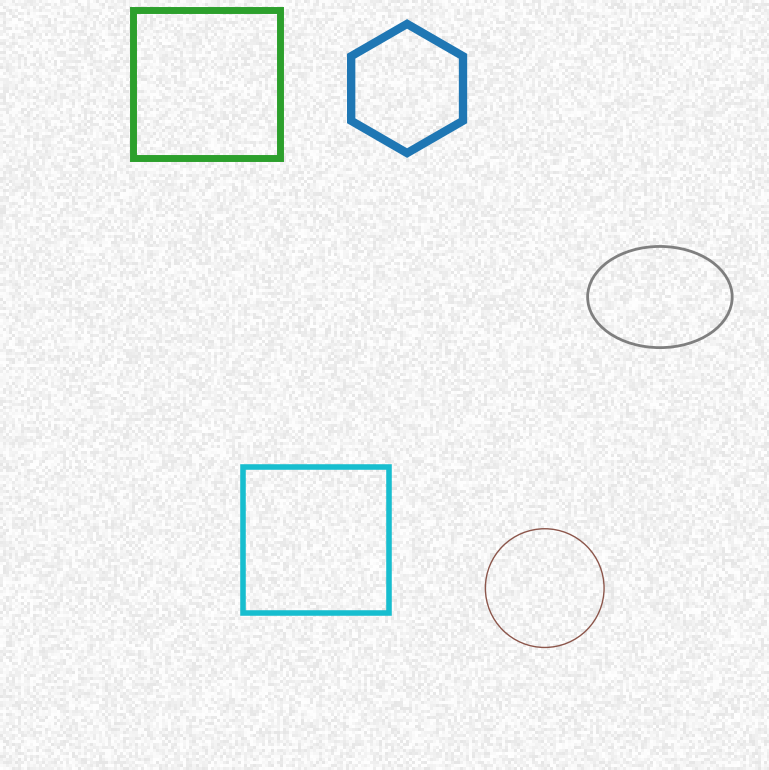[{"shape": "hexagon", "thickness": 3, "radius": 0.42, "center": [0.529, 0.885]}, {"shape": "square", "thickness": 2.5, "radius": 0.48, "center": [0.269, 0.891]}, {"shape": "circle", "thickness": 0.5, "radius": 0.39, "center": [0.707, 0.236]}, {"shape": "oval", "thickness": 1, "radius": 0.47, "center": [0.857, 0.614]}, {"shape": "square", "thickness": 2, "radius": 0.47, "center": [0.41, 0.298]}]